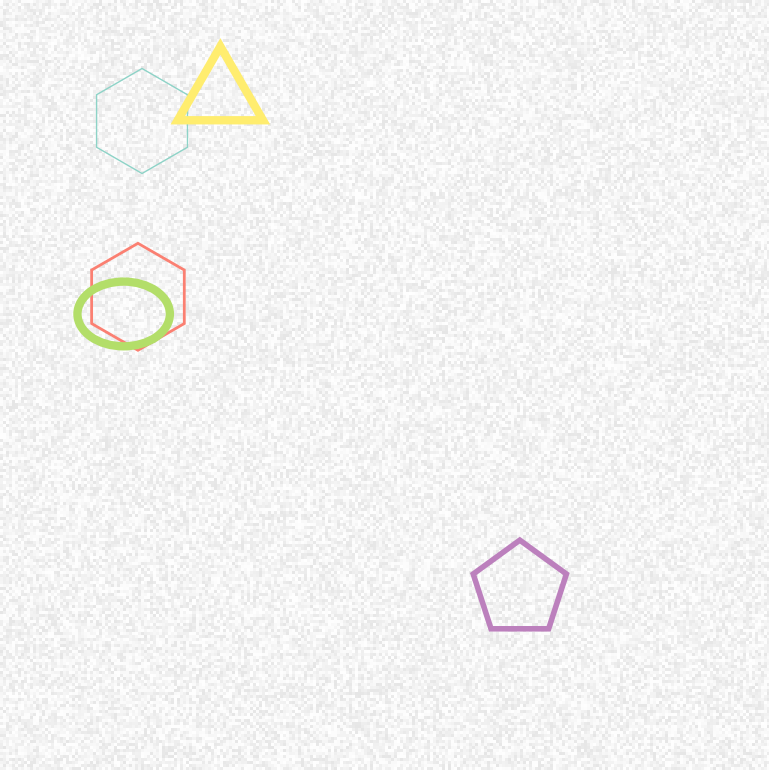[{"shape": "hexagon", "thickness": 0.5, "radius": 0.34, "center": [0.184, 0.843]}, {"shape": "hexagon", "thickness": 1, "radius": 0.35, "center": [0.179, 0.615]}, {"shape": "oval", "thickness": 3, "radius": 0.3, "center": [0.161, 0.592]}, {"shape": "pentagon", "thickness": 2, "radius": 0.32, "center": [0.675, 0.235]}, {"shape": "triangle", "thickness": 3, "radius": 0.32, "center": [0.286, 0.876]}]